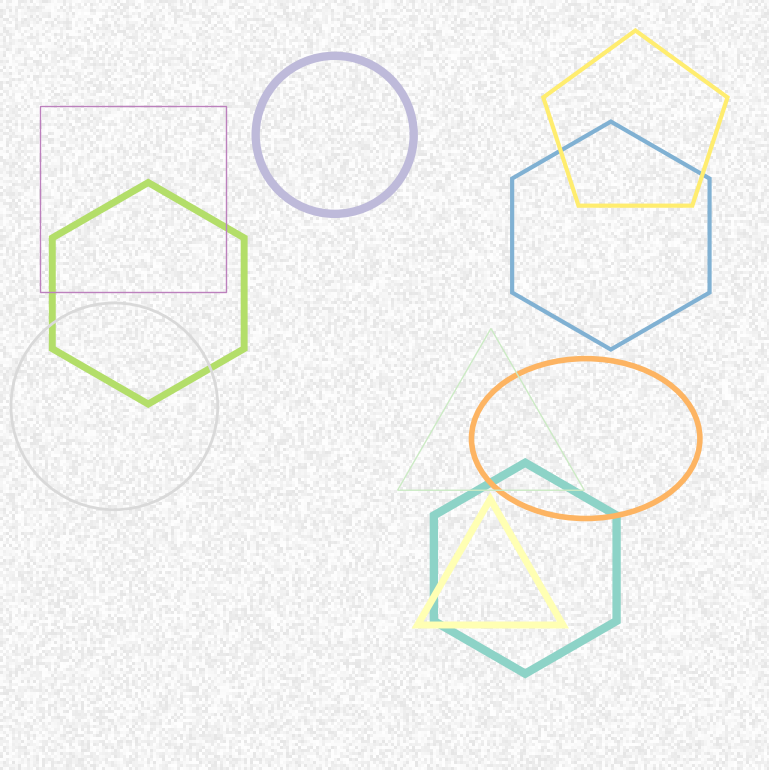[{"shape": "hexagon", "thickness": 3, "radius": 0.69, "center": [0.682, 0.262]}, {"shape": "triangle", "thickness": 2.5, "radius": 0.55, "center": [0.637, 0.243]}, {"shape": "circle", "thickness": 3, "radius": 0.51, "center": [0.435, 0.825]}, {"shape": "hexagon", "thickness": 1.5, "radius": 0.74, "center": [0.793, 0.694]}, {"shape": "oval", "thickness": 2, "radius": 0.74, "center": [0.761, 0.43]}, {"shape": "hexagon", "thickness": 2.5, "radius": 0.72, "center": [0.192, 0.619]}, {"shape": "circle", "thickness": 1, "radius": 0.67, "center": [0.149, 0.472]}, {"shape": "square", "thickness": 0.5, "radius": 0.61, "center": [0.173, 0.741]}, {"shape": "triangle", "thickness": 0.5, "radius": 0.7, "center": [0.638, 0.433]}, {"shape": "pentagon", "thickness": 1.5, "radius": 0.63, "center": [0.825, 0.835]}]